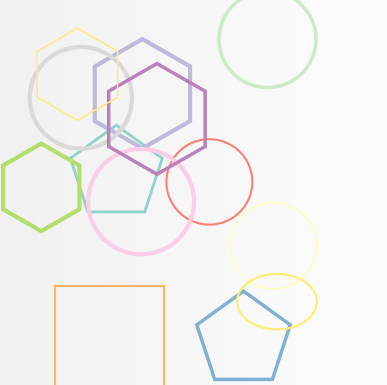[{"shape": "pentagon", "thickness": 2, "radius": 0.62, "center": [0.3, 0.55]}, {"shape": "circle", "thickness": 1, "radius": 0.56, "center": [0.706, 0.362]}, {"shape": "hexagon", "thickness": 3, "radius": 0.71, "center": [0.368, 0.757]}, {"shape": "circle", "thickness": 1.5, "radius": 0.55, "center": [0.54, 0.528]}, {"shape": "pentagon", "thickness": 2.5, "radius": 0.63, "center": [0.628, 0.117]}, {"shape": "square", "thickness": 1.5, "radius": 0.7, "center": [0.283, 0.118]}, {"shape": "hexagon", "thickness": 3, "radius": 0.57, "center": [0.106, 0.513]}, {"shape": "circle", "thickness": 3, "radius": 0.68, "center": [0.364, 0.476]}, {"shape": "circle", "thickness": 3, "radius": 0.66, "center": [0.209, 0.746]}, {"shape": "hexagon", "thickness": 2.5, "radius": 0.72, "center": [0.405, 0.691]}, {"shape": "circle", "thickness": 2.5, "radius": 0.63, "center": [0.69, 0.898]}, {"shape": "hexagon", "thickness": 1, "radius": 0.6, "center": [0.2, 0.807]}, {"shape": "oval", "thickness": 1.5, "radius": 0.51, "center": [0.715, 0.216]}]